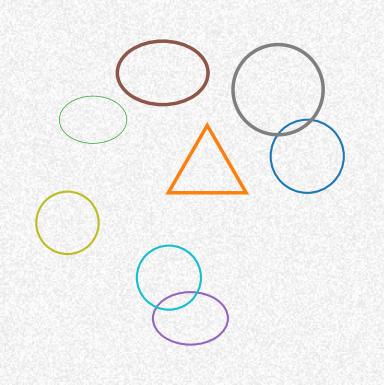[{"shape": "circle", "thickness": 1.5, "radius": 0.48, "center": [0.798, 0.594]}, {"shape": "triangle", "thickness": 2.5, "radius": 0.58, "center": [0.538, 0.558]}, {"shape": "oval", "thickness": 0.5, "radius": 0.44, "center": [0.242, 0.689]}, {"shape": "oval", "thickness": 1.5, "radius": 0.49, "center": [0.495, 0.173]}, {"shape": "oval", "thickness": 2.5, "radius": 0.59, "center": [0.423, 0.811]}, {"shape": "circle", "thickness": 2.5, "radius": 0.59, "center": [0.722, 0.767]}, {"shape": "circle", "thickness": 1.5, "radius": 0.41, "center": [0.175, 0.421]}, {"shape": "circle", "thickness": 1.5, "radius": 0.42, "center": [0.439, 0.279]}]